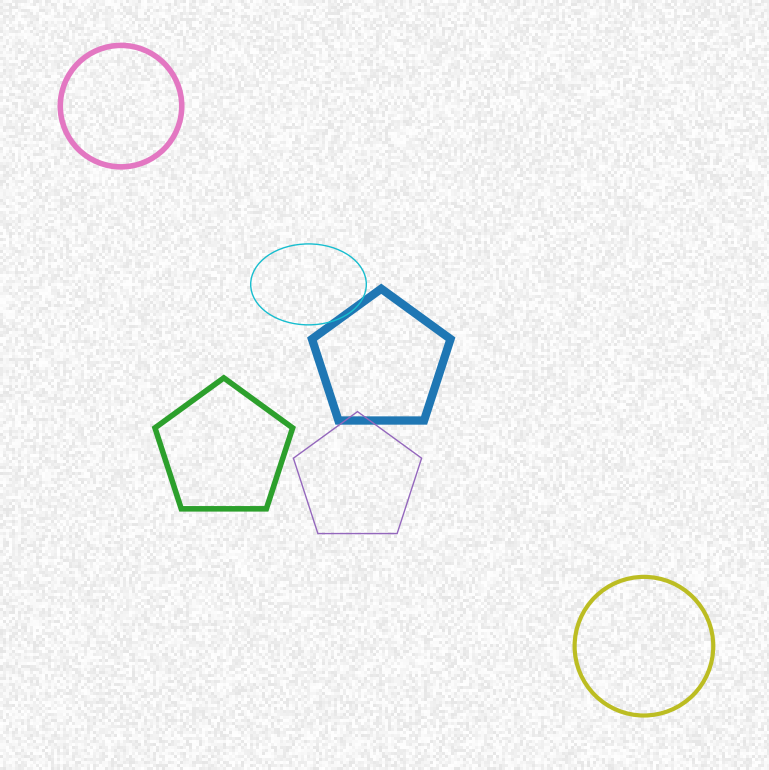[{"shape": "pentagon", "thickness": 3, "radius": 0.47, "center": [0.495, 0.53]}, {"shape": "pentagon", "thickness": 2, "radius": 0.47, "center": [0.291, 0.415]}, {"shape": "pentagon", "thickness": 0.5, "radius": 0.44, "center": [0.464, 0.378]}, {"shape": "circle", "thickness": 2, "radius": 0.39, "center": [0.157, 0.862]}, {"shape": "circle", "thickness": 1.5, "radius": 0.45, "center": [0.836, 0.161]}, {"shape": "oval", "thickness": 0.5, "radius": 0.38, "center": [0.401, 0.631]}]